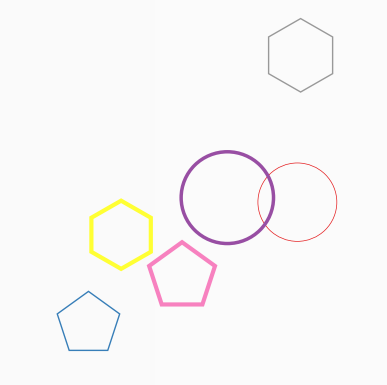[{"shape": "circle", "thickness": 0.5, "radius": 0.51, "center": [0.767, 0.475]}, {"shape": "pentagon", "thickness": 1, "radius": 0.42, "center": [0.228, 0.158]}, {"shape": "circle", "thickness": 2.5, "radius": 0.6, "center": [0.587, 0.487]}, {"shape": "hexagon", "thickness": 3, "radius": 0.44, "center": [0.313, 0.39]}, {"shape": "pentagon", "thickness": 3, "radius": 0.45, "center": [0.47, 0.282]}, {"shape": "hexagon", "thickness": 1, "radius": 0.48, "center": [0.776, 0.856]}]